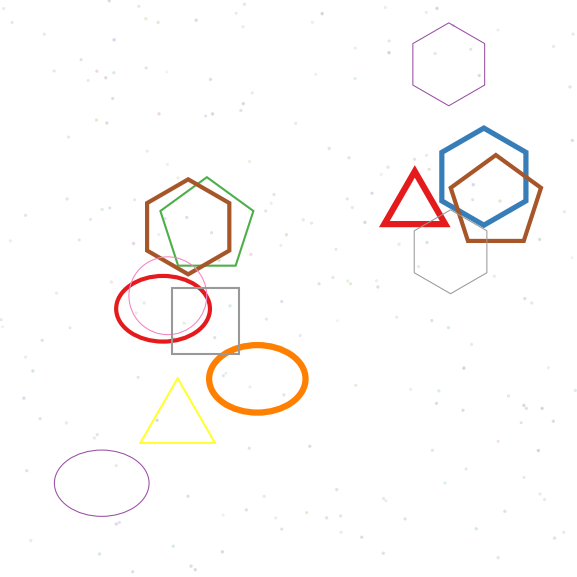[{"shape": "oval", "thickness": 2, "radius": 0.41, "center": [0.282, 0.464]}, {"shape": "triangle", "thickness": 3, "radius": 0.3, "center": [0.718, 0.641]}, {"shape": "hexagon", "thickness": 2.5, "radius": 0.42, "center": [0.838, 0.693]}, {"shape": "pentagon", "thickness": 1, "radius": 0.42, "center": [0.358, 0.608]}, {"shape": "oval", "thickness": 0.5, "radius": 0.41, "center": [0.176, 0.162]}, {"shape": "hexagon", "thickness": 0.5, "radius": 0.36, "center": [0.777, 0.888]}, {"shape": "oval", "thickness": 3, "radius": 0.42, "center": [0.446, 0.343]}, {"shape": "triangle", "thickness": 1, "radius": 0.37, "center": [0.308, 0.269]}, {"shape": "hexagon", "thickness": 2, "radius": 0.41, "center": [0.326, 0.606]}, {"shape": "pentagon", "thickness": 2, "radius": 0.41, "center": [0.859, 0.648]}, {"shape": "circle", "thickness": 0.5, "radius": 0.34, "center": [0.291, 0.487]}, {"shape": "hexagon", "thickness": 0.5, "radius": 0.36, "center": [0.78, 0.563]}, {"shape": "square", "thickness": 1, "radius": 0.29, "center": [0.356, 0.443]}]